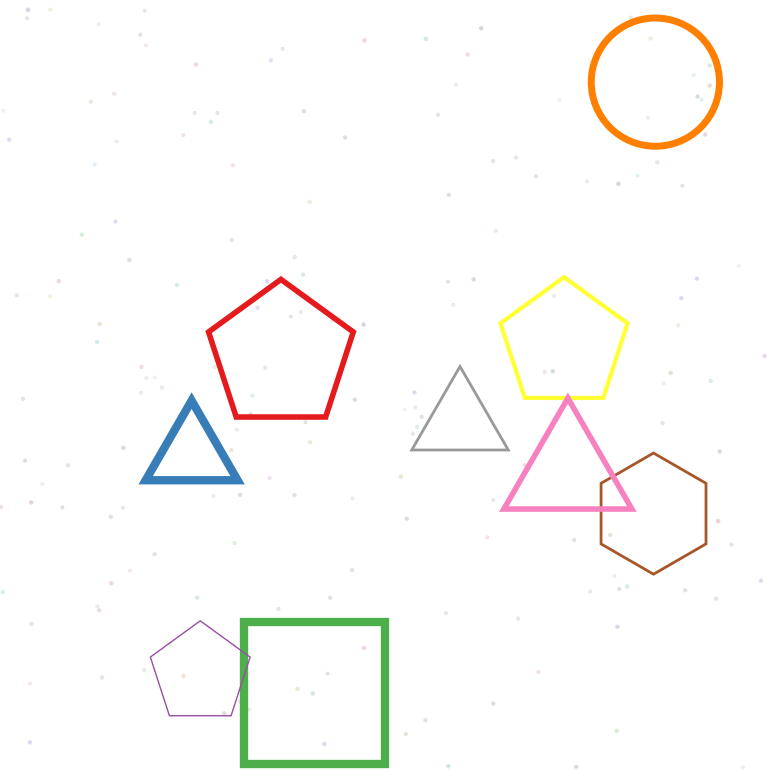[{"shape": "pentagon", "thickness": 2, "radius": 0.49, "center": [0.365, 0.538]}, {"shape": "triangle", "thickness": 3, "radius": 0.34, "center": [0.249, 0.411]}, {"shape": "square", "thickness": 3, "radius": 0.46, "center": [0.408, 0.1]}, {"shape": "pentagon", "thickness": 0.5, "radius": 0.34, "center": [0.26, 0.126]}, {"shape": "circle", "thickness": 2.5, "radius": 0.42, "center": [0.851, 0.893]}, {"shape": "pentagon", "thickness": 1.5, "radius": 0.43, "center": [0.732, 0.553]}, {"shape": "hexagon", "thickness": 1, "radius": 0.39, "center": [0.849, 0.333]}, {"shape": "triangle", "thickness": 2, "radius": 0.48, "center": [0.737, 0.387]}, {"shape": "triangle", "thickness": 1, "radius": 0.36, "center": [0.597, 0.452]}]